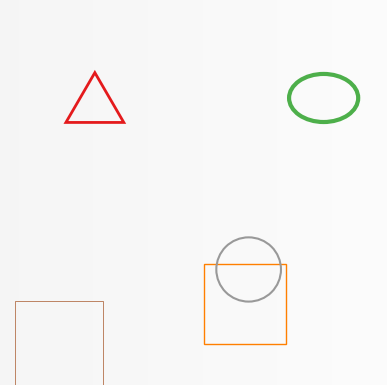[{"shape": "triangle", "thickness": 2, "radius": 0.43, "center": [0.245, 0.725]}, {"shape": "oval", "thickness": 3, "radius": 0.45, "center": [0.835, 0.746]}, {"shape": "square", "thickness": 1, "radius": 0.53, "center": [0.632, 0.21]}, {"shape": "square", "thickness": 0.5, "radius": 0.57, "center": [0.152, 0.104]}, {"shape": "circle", "thickness": 1.5, "radius": 0.42, "center": [0.642, 0.3]}]